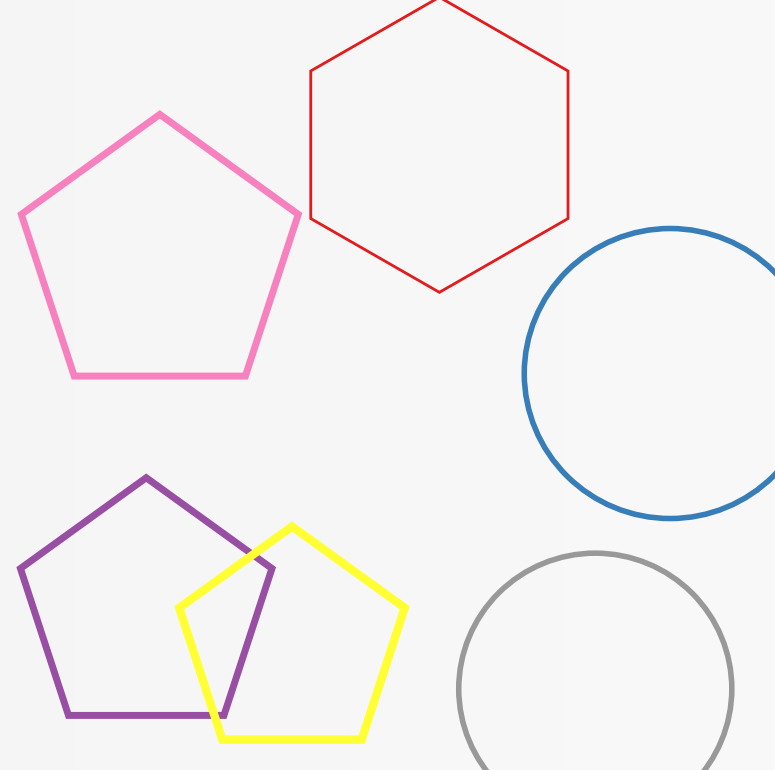[{"shape": "hexagon", "thickness": 1, "radius": 0.96, "center": [0.567, 0.812]}, {"shape": "circle", "thickness": 2, "radius": 0.94, "center": [0.865, 0.515]}, {"shape": "pentagon", "thickness": 2.5, "radius": 0.85, "center": [0.189, 0.209]}, {"shape": "pentagon", "thickness": 3, "radius": 0.76, "center": [0.377, 0.163]}, {"shape": "pentagon", "thickness": 2.5, "radius": 0.94, "center": [0.206, 0.664]}, {"shape": "circle", "thickness": 2, "radius": 0.88, "center": [0.768, 0.105]}]